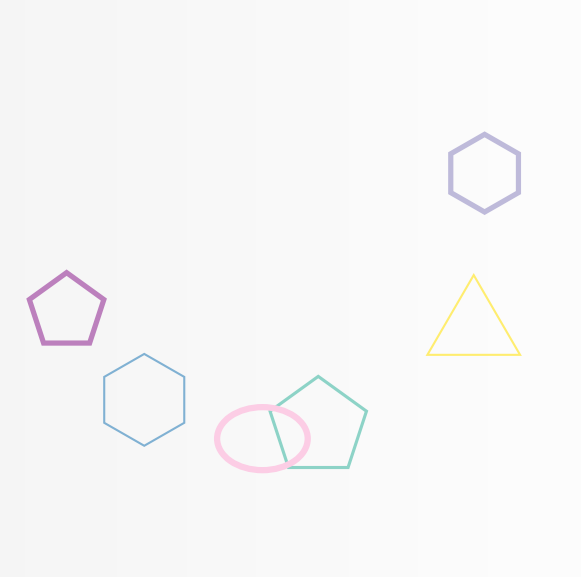[{"shape": "pentagon", "thickness": 1.5, "radius": 0.44, "center": [0.548, 0.26]}, {"shape": "hexagon", "thickness": 2.5, "radius": 0.34, "center": [0.834, 0.699]}, {"shape": "hexagon", "thickness": 1, "radius": 0.4, "center": [0.248, 0.307]}, {"shape": "oval", "thickness": 3, "radius": 0.39, "center": [0.451, 0.24]}, {"shape": "pentagon", "thickness": 2.5, "radius": 0.34, "center": [0.115, 0.46]}, {"shape": "triangle", "thickness": 1, "radius": 0.46, "center": [0.815, 0.431]}]